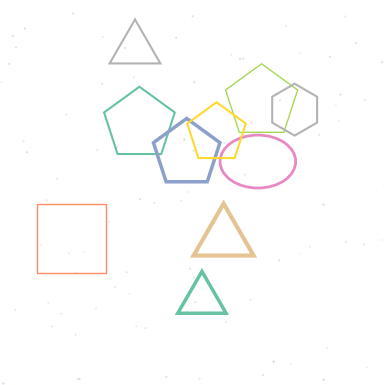[{"shape": "triangle", "thickness": 2.5, "radius": 0.36, "center": [0.525, 0.223]}, {"shape": "pentagon", "thickness": 1.5, "radius": 0.48, "center": [0.362, 0.678]}, {"shape": "square", "thickness": 1, "radius": 0.45, "center": [0.187, 0.38]}, {"shape": "pentagon", "thickness": 2.5, "radius": 0.45, "center": [0.485, 0.601]}, {"shape": "oval", "thickness": 2, "radius": 0.49, "center": [0.67, 0.58]}, {"shape": "pentagon", "thickness": 1, "radius": 0.49, "center": [0.679, 0.736]}, {"shape": "pentagon", "thickness": 1.5, "radius": 0.4, "center": [0.562, 0.654]}, {"shape": "triangle", "thickness": 3, "radius": 0.45, "center": [0.581, 0.381]}, {"shape": "triangle", "thickness": 1.5, "radius": 0.38, "center": [0.351, 0.873]}, {"shape": "hexagon", "thickness": 1.5, "radius": 0.34, "center": [0.765, 0.715]}]